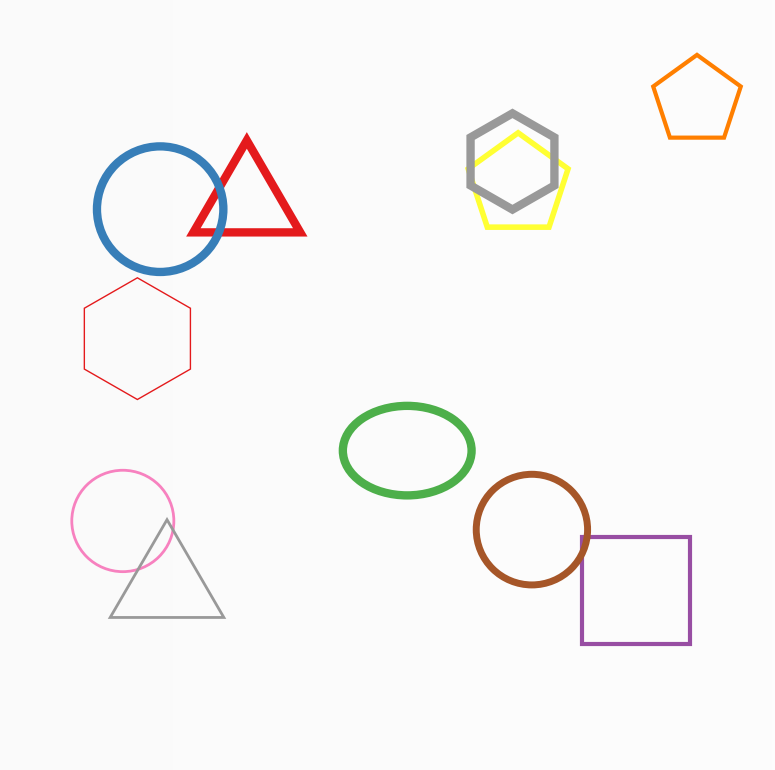[{"shape": "triangle", "thickness": 3, "radius": 0.4, "center": [0.318, 0.738]}, {"shape": "hexagon", "thickness": 0.5, "radius": 0.4, "center": [0.177, 0.56]}, {"shape": "circle", "thickness": 3, "radius": 0.41, "center": [0.207, 0.728]}, {"shape": "oval", "thickness": 3, "radius": 0.42, "center": [0.525, 0.415]}, {"shape": "square", "thickness": 1.5, "radius": 0.35, "center": [0.821, 0.233]}, {"shape": "pentagon", "thickness": 1.5, "radius": 0.3, "center": [0.899, 0.869]}, {"shape": "pentagon", "thickness": 2, "radius": 0.34, "center": [0.669, 0.76]}, {"shape": "circle", "thickness": 2.5, "radius": 0.36, "center": [0.686, 0.312]}, {"shape": "circle", "thickness": 1, "radius": 0.33, "center": [0.158, 0.323]}, {"shape": "hexagon", "thickness": 3, "radius": 0.31, "center": [0.661, 0.79]}, {"shape": "triangle", "thickness": 1, "radius": 0.42, "center": [0.216, 0.24]}]